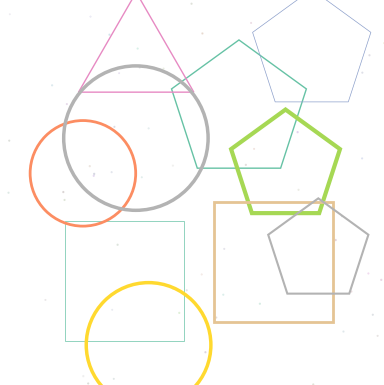[{"shape": "square", "thickness": 0.5, "radius": 0.78, "center": [0.323, 0.27]}, {"shape": "pentagon", "thickness": 1, "radius": 0.92, "center": [0.621, 0.712]}, {"shape": "circle", "thickness": 2, "radius": 0.69, "center": [0.215, 0.55]}, {"shape": "pentagon", "thickness": 0.5, "radius": 0.81, "center": [0.81, 0.866]}, {"shape": "triangle", "thickness": 1, "radius": 0.86, "center": [0.354, 0.847]}, {"shape": "pentagon", "thickness": 3, "radius": 0.74, "center": [0.742, 0.567]}, {"shape": "circle", "thickness": 2.5, "radius": 0.81, "center": [0.386, 0.104]}, {"shape": "square", "thickness": 2, "radius": 0.78, "center": [0.711, 0.32]}, {"shape": "pentagon", "thickness": 1.5, "radius": 0.68, "center": [0.827, 0.348]}, {"shape": "circle", "thickness": 2.5, "radius": 0.94, "center": [0.353, 0.641]}]